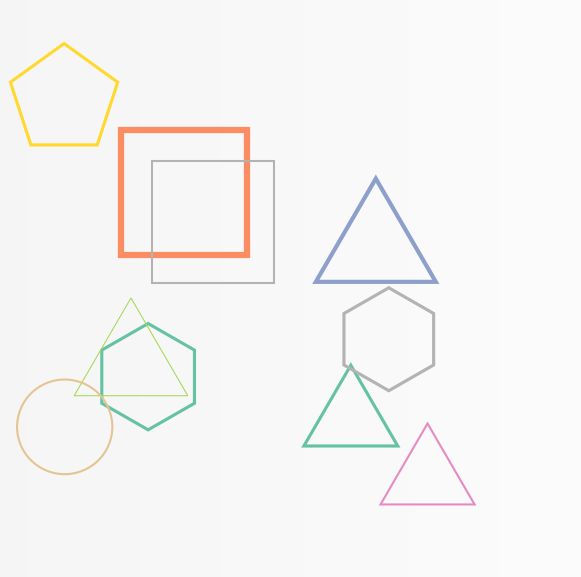[{"shape": "hexagon", "thickness": 1.5, "radius": 0.46, "center": [0.255, 0.347]}, {"shape": "triangle", "thickness": 1.5, "radius": 0.47, "center": [0.604, 0.273]}, {"shape": "square", "thickness": 3, "radius": 0.54, "center": [0.316, 0.666]}, {"shape": "triangle", "thickness": 2, "radius": 0.6, "center": [0.647, 0.571]}, {"shape": "triangle", "thickness": 1, "radius": 0.47, "center": [0.736, 0.172]}, {"shape": "triangle", "thickness": 0.5, "radius": 0.56, "center": [0.225, 0.37]}, {"shape": "pentagon", "thickness": 1.5, "radius": 0.49, "center": [0.11, 0.827]}, {"shape": "circle", "thickness": 1, "radius": 0.41, "center": [0.111, 0.26]}, {"shape": "hexagon", "thickness": 1.5, "radius": 0.45, "center": [0.669, 0.412]}, {"shape": "square", "thickness": 1, "radius": 0.53, "center": [0.367, 0.615]}]